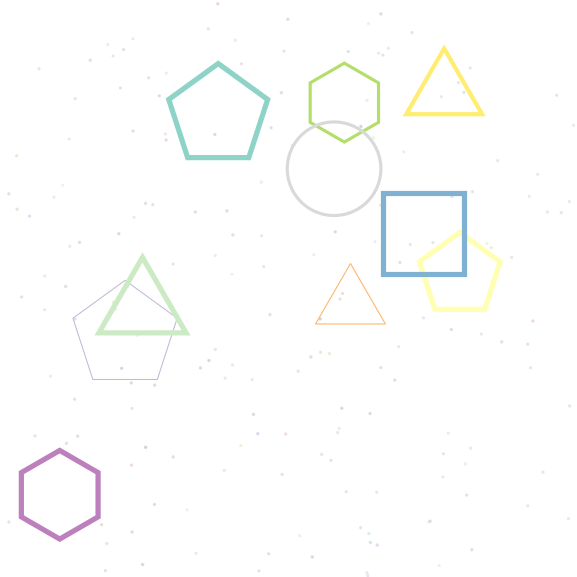[{"shape": "pentagon", "thickness": 2.5, "radius": 0.45, "center": [0.378, 0.799]}, {"shape": "pentagon", "thickness": 2.5, "radius": 0.37, "center": [0.796, 0.523]}, {"shape": "pentagon", "thickness": 0.5, "radius": 0.47, "center": [0.217, 0.419]}, {"shape": "square", "thickness": 2.5, "radius": 0.35, "center": [0.733, 0.594]}, {"shape": "triangle", "thickness": 0.5, "radius": 0.35, "center": [0.607, 0.473]}, {"shape": "hexagon", "thickness": 1.5, "radius": 0.34, "center": [0.596, 0.821]}, {"shape": "circle", "thickness": 1.5, "radius": 0.41, "center": [0.578, 0.707]}, {"shape": "hexagon", "thickness": 2.5, "radius": 0.38, "center": [0.103, 0.142]}, {"shape": "triangle", "thickness": 2.5, "radius": 0.44, "center": [0.247, 0.466]}, {"shape": "triangle", "thickness": 2, "radius": 0.38, "center": [0.769, 0.839]}]